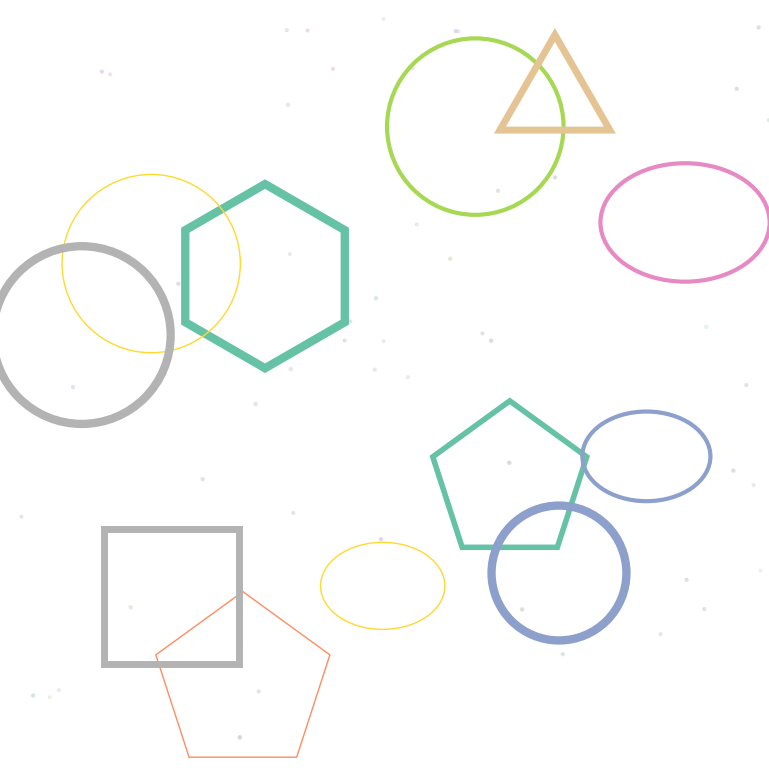[{"shape": "pentagon", "thickness": 2, "radius": 0.53, "center": [0.662, 0.374]}, {"shape": "hexagon", "thickness": 3, "radius": 0.6, "center": [0.344, 0.641]}, {"shape": "pentagon", "thickness": 0.5, "radius": 0.59, "center": [0.315, 0.113]}, {"shape": "circle", "thickness": 3, "radius": 0.44, "center": [0.726, 0.256]}, {"shape": "oval", "thickness": 1.5, "radius": 0.42, "center": [0.839, 0.407]}, {"shape": "oval", "thickness": 1.5, "radius": 0.55, "center": [0.89, 0.711]}, {"shape": "circle", "thickness": 1.5, "radius": 0.57, "center": [0.617, 0.836]}, {"shape": "oval", "thickness": 0.5, "radius": 0.4, "center": [0.497, 0.239]}, {"shape": "circle", "thickness": 0.5, "radius": 0.58, "center": [0.196, 0.658]}, {"shape": "triangle", "thickness": 2.5, "radius": 0.41, "center": [0.721, 0.872]}, {"shape": "square", "thickness": 2.5, "radius": 0.44, "center": [0.223, 0.225]}, {"shape": "circle", "thickness": 3, "radius": 0.58, "center": [0.106, 0.565]}]